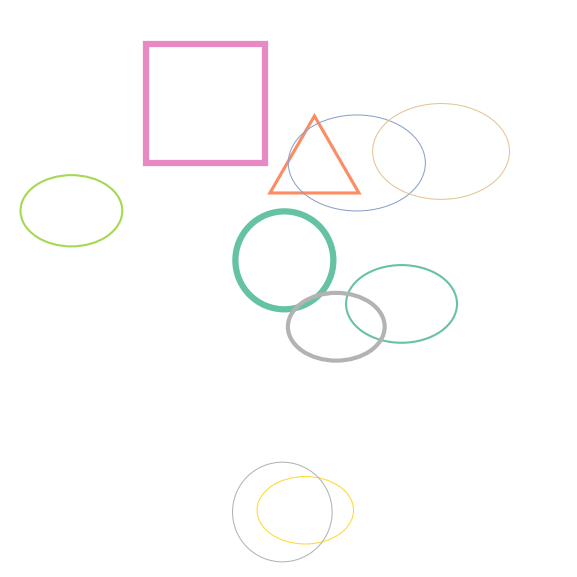[{"shape": "oval", "thickness": 1, "radius": 0.48, "center": [0.695, 0.473]}, {"shape": "circle", "thickness": 3, "radius": 0.42, "center": [0.492, 0.548]}, {"shape": "triangle", "thickness": 1.5, "radius": 0.44, "center": [0.544, 0.709]}, {"shape": "oval", "thickness": 0.5, "radius": 0.59, "center": [0.618, 0.717]}, {"shape": "square", "thickness": 3, "radius": 0.52, "center": [0.356, 0.82]}, {"shape": "oval", "thickness": 1, "radius": 0.44, "center": [0.124, 0.634]}, {"shape": "oval", "thickness": 0.5, "radius": 0.42, "center": [0.529, 0.116]}, {"shape": "oval", "thickness": 0.5, "radius": 0.59, "center": [0.764, 0.737]}, {"shape": "oval", "thickness": 2, "radius": 0.42, "center": [0.582, 0.433]}, {"shape": "circle", "thickness": 0.5, "radius": 0.43, "center": [0.489, 0.113]}]